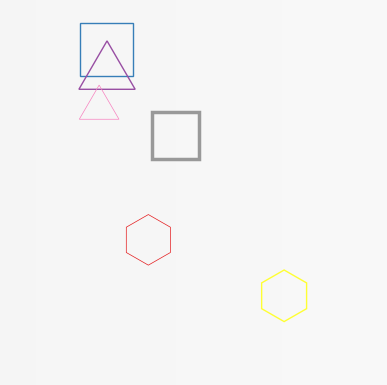[{"shape": "hexagon", "thickness": 0.5, "radius": 0.33, "center": [0.383, 0.377]}, {"shape": "square", "thickness": 1, "radius": 0.35, "center": [0.275, 0.872]}, {"shape": "triangle", "thickness": 1, "radius": 0.42, "center": [0.276, 0.81]}, {"shape": "hexagon", "thickness": 1, "radius": 0.33, "center": [0.733, 0.232]}, {"shape": "triangle", "thickness": 0.5, "radius": 0.3, "center": [0.256, 0.72]}, {"shape": "square", "thickness": 2.5, "radius": 0.3, "center": [0.452, 0.649]}]